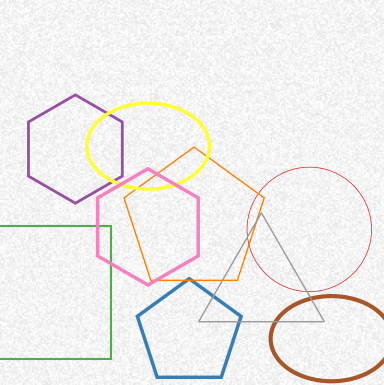[{"shape": "circle", "thickness": 0.5, "radius": 0.81, "center": [0.803, 0.404]}, {"shape": "pentagon", "thickness": 2.5, "radius": 0.71, "center": [0.491, 0.135]}, {"shape": "square", "thickness": 1.5, "radius": 0.86, "center": [0.116, 0.24]}, {"shape": "hexagon", "thickness": 2, "radius": 0.7, "center": [0.196, 0.613]}, {"shape": "pentagon", "thickness": 1, "radius": 0.96, "center": [0.504, 0.427]}, {"shape": "oval", "thickness": 2.5, "radius": 0.8, "center": [0.385, 0.62]}, {"shape": "oval", "thickness": 3, "radius": 0.79, "center": [0.861, 0.12]}, {"shape": "hexagon", "thickness": 2.5, "radius": 0.75, "center": [0.384, 0.411]}, {"shape": "triangle", "thickness": 1, "radius": 0.94, "center": [0.679, 0.259]}]